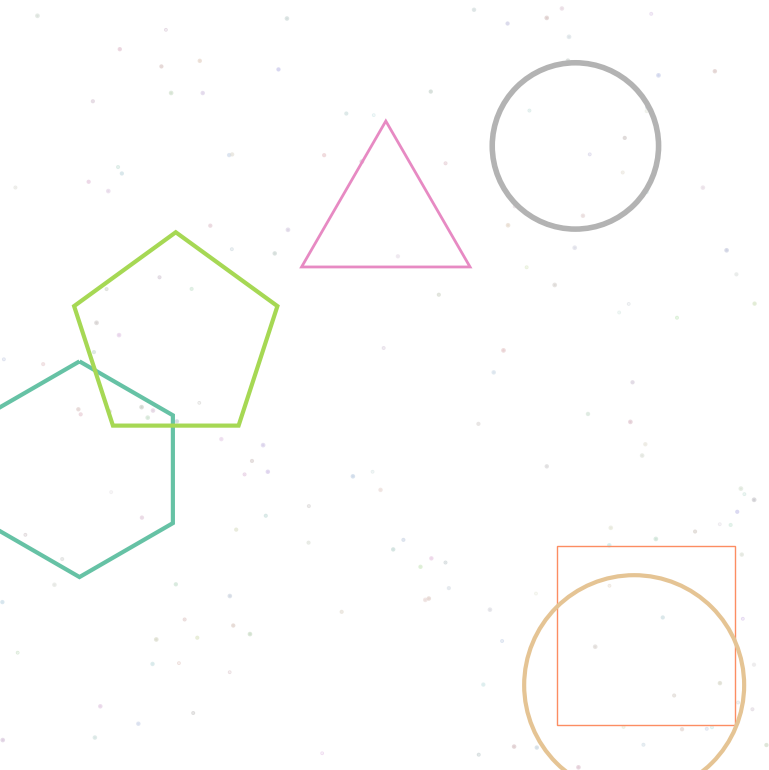[{"shape": "hexagon", "thickness": 1.5, "radius": 0.7, "center": [0.103, 0.391]}, {"shape": "square", "thickness": 0.5, "radius": 0.58, "center": [0.839, 0.175]}, {"shape": "triangle", "thickness": 1, "radius": 0.63, "center": [0.501, 0.716]}, {"shape": "pentagon", "thickness": 1.5, "radius": 0.69, "center": [0.228, 0.56]}, {"shape": "circle", "thickness": 1.5, "radius": 0.71, "center": [0.824, 0.11]}, {"shape": "circle", "thickness": 2, "radius": 0.54, "center": [0.747, 0.81]}]